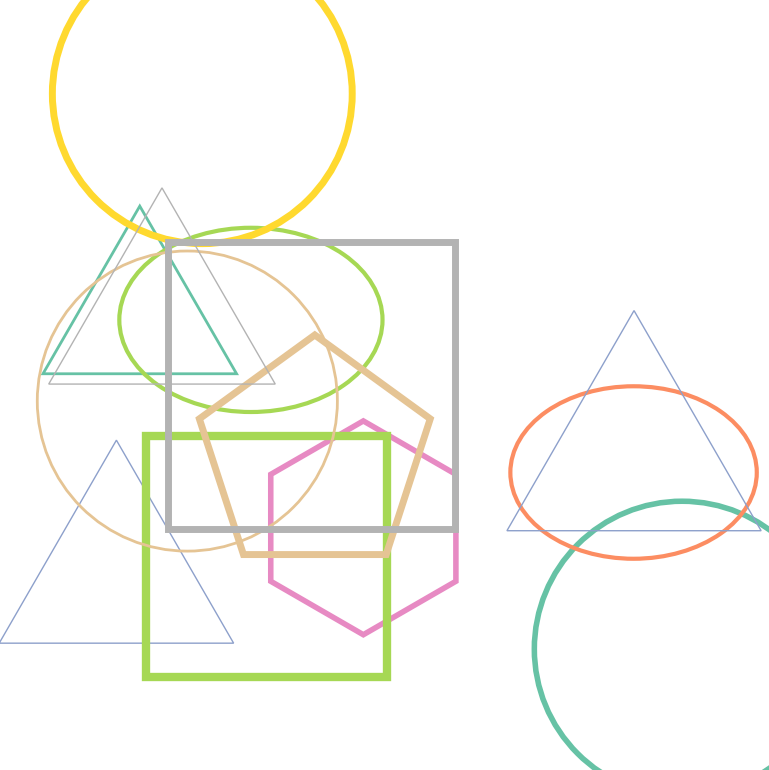[{"shape": "triangle", "thickness": 1, "radius": 0.73, "center": [0.182, 0.587]}, {"shape": "circle", "thickness": 2, "radius": 0.96, "center": [0.886, 0.157]}, {"shape": "oval", "thickness": 1.5, "radius": 0.8, "center": [0.823, 0.386]}, {"shape": "triangle", "thickness": 0.5, "radius": 0.95, "center": [0.823, 0.406]}, {"shape": "triangle", "thickness": 0.5, "radius": 0.88, "center": [0.151, 0.253]}, {"shape": "hexagon", "thickness": 2, "radius": 0.69, "center": [0.472, 0.315]}, {"shape": "square", "thickness": 3, "radius": 0.78, "center": [0.346, 0.277]}, {"shape": "oval", "thickness": 1.5, "radius": 0.85, "center": [0.326, 0.585]}, {"shape": "circle", "thickness": 2.5, "radius": 0.97, "center": [0.263, 0.878]}, {"shape": "pentagon", "thickness": 2.5, "radius": 0.79, "center": [0.409, 0.407]}, {"shape": "circle", "thickness": 1, "radius": 0.97, "center": [0.243, 0.479]}, {"shape": "triangle", "thickness": 0.5, "radius": 0.85, "center": [0.21, 0.586]}, {"shape": "square", "thickness": 2.5, "radius": 0.93, "center": [0.405, 0.499]}]